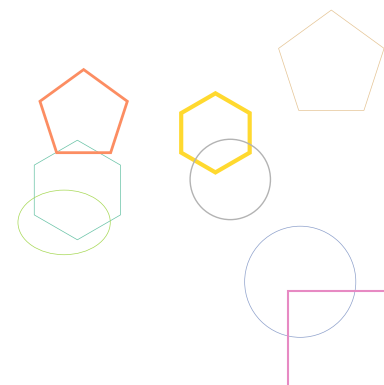[{"shape": "hexagon", "thickness": 0.5, "radius": 0.65, "center": [0.201, 0.506]}, {"shape": "pentagon", "thickness": 2, "radius": 0.6, "center": [0.217, 0.7]}, {"shape": "circle", "thickness": 0.5, "radius": 0.72, "center": [0.78, 0.268]}, {"shape": "square", "thickness": 1.5, "radius": 0.67, "center": [0.881, 0.11]}, {"shape": "oval", "thickness": 0.5, "radius": 0.6, "center": [0.167, 0.422]}, {"shape": "hexagon", "thickness": 3, "radius": 0.51, "center": [0.56, 0.655]}, {"shape": "pentagon", "thickness": 0.5, "radius": 0.72, "center": [0.861, 0.83]}, {"shape": "circle", "thickness": 1, "radius": 0.52, "center": [0.598, 0.534]}]